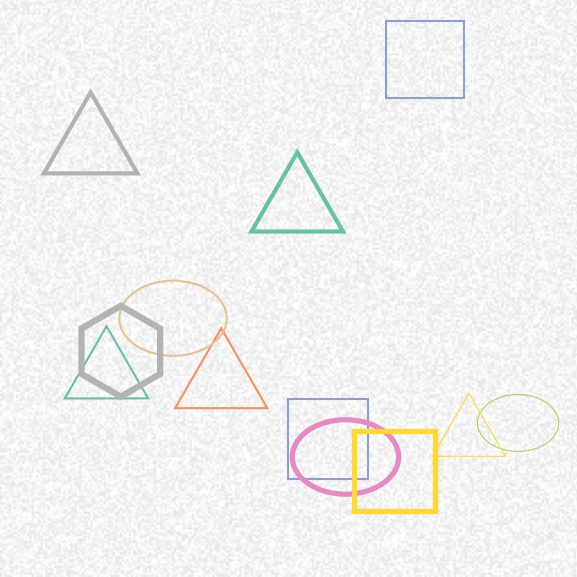[{"shape": "triangle", "thickness": 2, "radius": 0.46, "center": [0.515, 0.644]}, {"shape": "triangle", "thickness": 1, "radius": 0.42, "center": [0.184, 0.351]}, {"shape": "triangle", "thickness": 1, "radius": 0.46, "center": [0.383, 0.338]}, {"shape": "square", "thickness": 1, "radius": 0.34, "center": [0.736, 0.896]}, {"shape": "square", "thickness": 1, "radius": 0.34, "center": [0.568, 0.239]}, {"shape": "oval", "thickness": 2.5, "radius": 0.46, "center": [0.598, 0.208]}, {"shape": "oval", "thickness": 0.5, "radius": 0.35, "center": [0.897, 0.267]}, {"shape": "square", "thickness": 2.5, "radius": 0.35, "center": [0.684, 0.183]}, {"shape": "triangle", "thickness": 0.5, "radius": 0.36, "center": [0.812, 0.245]}, {"shape": "oval", "thickness": 1, "radius": 0.47, "center": [0.3, 0.448]}, {"shape": "triangle", "thickness": 2, "radius": 0.47, "center": [0.157, 0.746]}, {"shape": "hexagon", "thickness": 3, "radius": 0.39, "center": [0.209, 0.391]}]